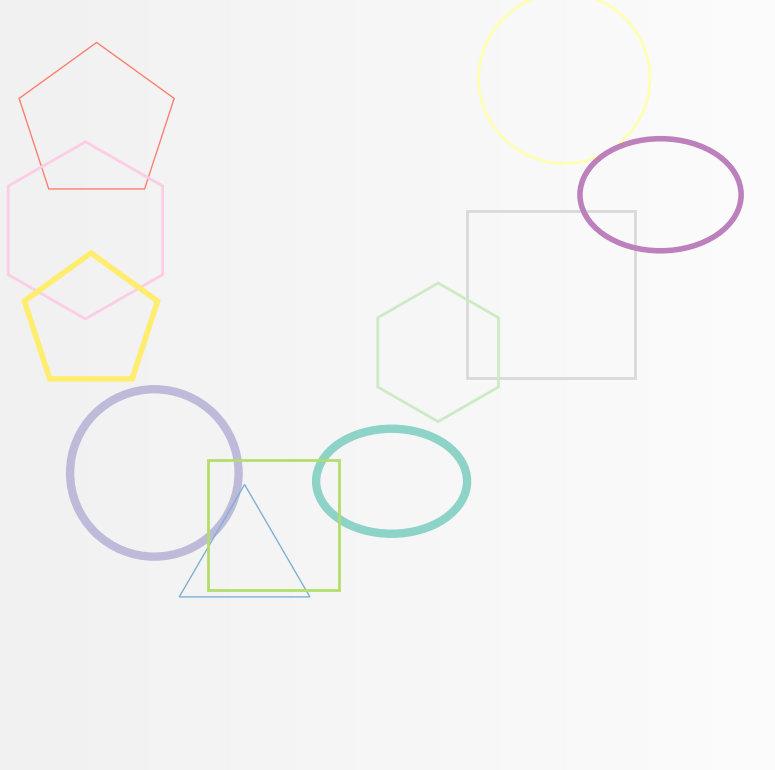[{"shape": "oval", "thickness": 3, "radius": 0.49, "center": [0.505, 0.375]}, {"shape": "circle", "thickness": 1, "radius": 0.55, "center": [0.728, 0.898]}, {"shape": "circle", "thickness": 3, "radius": 0.54, "center": [0.199, 0.386]}, {"shape": "pentagon", "thickness": 0.5, "radius": 0.53, "center": [0.125, 0.84]}, {"shape": "triangle", "thickness": 0.5, "radius": 0.49, "center": [0.316, 0.273]}, {"shape": "square", "thickness": 1, "radius": 0.42, "center": [0.352, 0.319]}, {"shape": "hexagon", "thickness": 1, "radius": 0.58, "center": [0.11, 0.701]}, {"shape": "square", "thickness": 1, "radius": 0.54, "center": [0.711, 0.618]}, {"shape": "oval", "thickness": 2, "radius": 0.52, "center": [0.852, 0.747]}, {"shape": "hexagon", "thickness": 1, "radius": 0.45, "center": [0.565, 0.542]}, {"shape": "pentagon", "thickness": 2, "radius": 0.45, "center": [0.117, 0.581]}]